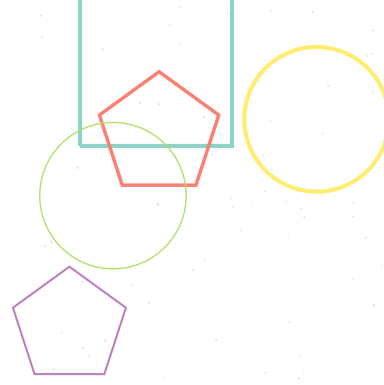[{"shape": "square", "thickness": 3, "radius": 0.99, "center": [0.406, 0.818]}, {"shape": "pentagon", "thickness": 2.5, "radius": 0.81, "center": [0.413, 0.651]}, {"shape": "circle", "thickness": 1, "radius": 0.95, "center": [0.293, 0.492]}, {"shape": "pentagon", "thickness": 1.5, "radius": 0.77, "center": [0.18, 0.153]}, {"shape": "circle", "thickness": 3, "radius": 0.94, "center": [0.822, 0.69]}]